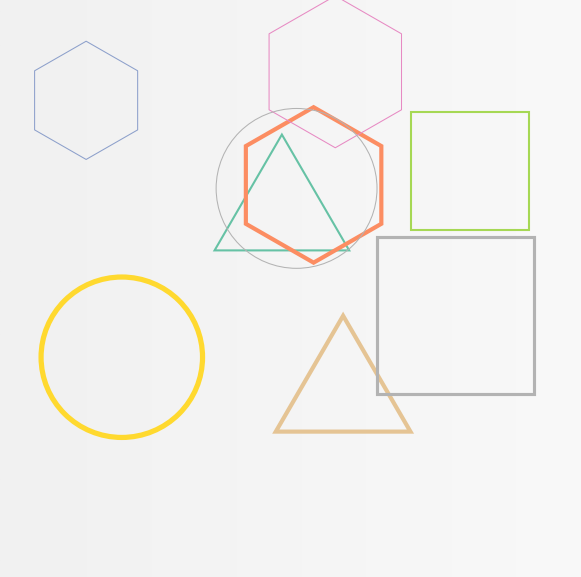[{"shape": "triangle", "thickness": 1, "radius": 0.67, "center": [0.485, 0.632]}, {"shape": "hexagon", "thickness": 2, "radius": 0.67, "center": [0.54, 0.679]}, {"shape": "hexagon", "thickness": 0.5, "radius": 0.51, "center": [0.148, 0.825]}, {"shape": "hexagon", "thickness": 0.5, "radius": 0.66, "center": [0.577, 0.875]}, {"shape": "square", "thickness": 1, "radius": 0.51, "center": [0.809, 0.703]}, {"shape": "circle", "thickness": 2.5, "radius": 0.69, "center": [0.21, 0.381]}, {"shape": "triangle", "thickness": 2, "radius": 0.67, "center": [0.59, 0.319]}, {"shape": "circle", "thickness": 0.5, "radius": 0.69, "center": [0.51, 0.673]}, {"shape": "square", "thickness": 1.5, "radius": 0.68, "center": [0.784, 0.453]}]